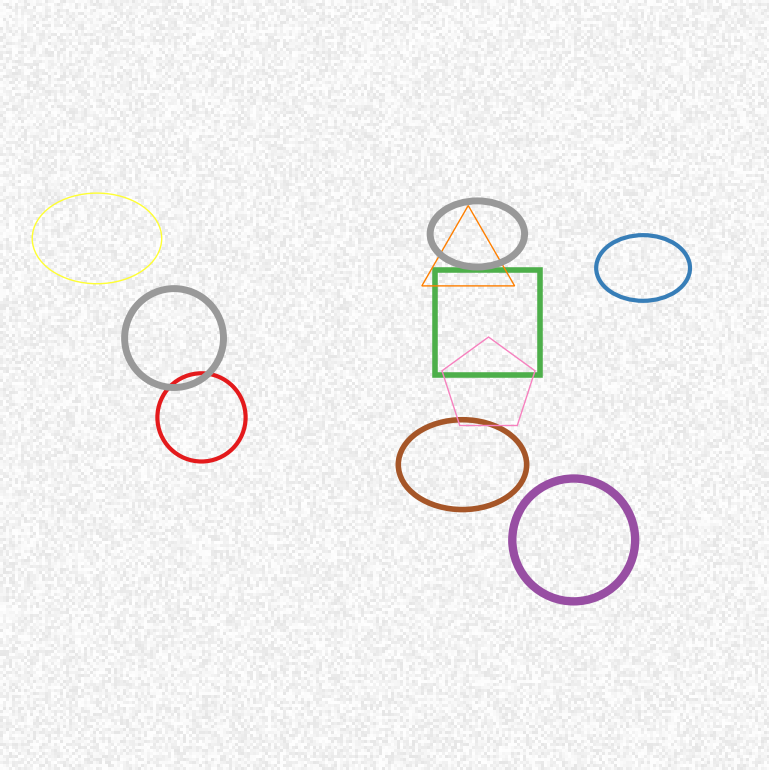[{"shape": "circle", "thickness": 1.5, "radius": 0.29, "center": [0.262, 0.458]}, {"shape": "oval", "thickness": 1.5, "radius": 0.3, "center": [0.835, 0.652]}, {"shape": "square", "thickness": 2, "radius": 0.34, "center": [0.633, 0.581]}, {"shape": "circle", "thickness": 3, "radius": 0.4, "center": [0.745, 0.299]}, {"shape": "triangle", "thickness": 0.5, "radius": 0.35, "center": [0.608, 0.663]}, {"shape": "oval", "thickness": 0.5, "radius": 0.42, "center": [0.126, 0.69]}, {"shape": "oval", "thickness": 2, "radius": 0.42, "center": [0.601, 0.397]}, {"shape": "pentagon", "thickness": 0.5, "radius": 0.32, "center": [0.634, 0.499]}, {"shape": "oval", "thickness": 2.5, "radius": 0.31, "center": [0.62, 0.696]}, {"shape": "circle", "thickness": 2.5, "radius": 0.32, "center": [0.226, 0.561]}]